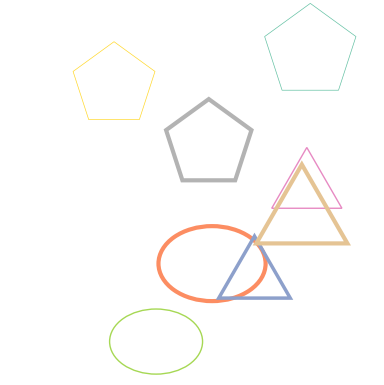[{"shape": "pentagon", "thickness": 0.5, "radius": 0.62, "center": [0.806, 0.867]}, {"shape": "oval", "thickness": 3, "radius": 0.7, "center": [0.551, 0.315]}, {"shape": "triangle", "thickness": 2.5, "radius": 0.54, "center": [0.661, 0.279]}, {"shape": "triangle", "thickness": 1, "radius": 0.53, "center": [0.797, 0.512]}, {"shape": "oval", "thickness": 1, "radius": 0.6, "center": [0.405, 0.113]}, {"shape": "pentagon", "thickness": 0.5, "radius": 0.56, "center": [0.296, 0.78]}, {"shape": "triangle", "thickness": 3, "radius": 0.68, "center": [0.784, 0.436]}, {"shape": "pentagon", "thickness": 3, "radius": 0.58, "center": [0.542, 0.626]}]